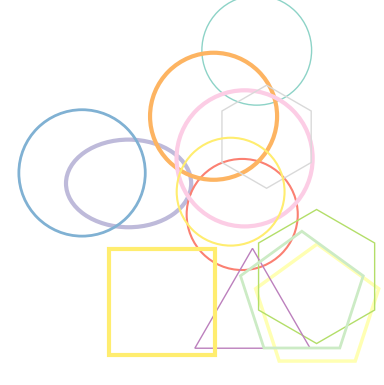[{"shape": "circle", "thickness": 1, "radius": 0.71, "center": [0.667, 0.869]}, {"shape": "pentagon", "thickness": 2.5, "radius": 0.84, "center": [0.824, 0.198]}, {"shape": "oval", "thickness": 3, "radius": 0.81, "center": [0.334, 0.524]}, {"shape": "circle", "thickness": 1.5, "radius": 0.72, "center": [0.629, 0.443]}, {"shape": "circle", "thickness": 2, "radius": 0.82, "center": [0.213, 0.551]}, {"shape": "circle", "thickness": 3, "radius": 0.82, "center": [0.555, 0.698]}, {"shape": "hexagon", "thickness": 1, "radius": 0.87, "center": [0.822, 0.282]}, {"shape": "circle", "thickness": 3, "radius": 0.88, "center": [0.635, 0.589]}, {"shape": "hexagon", "thickness": 1, "radius": 0.67, "center": [0.692, 0.645]}, {"shape": "triangle", "thickness": 1, "radius": 0.86, "center": [0.656, 0.182]}, {"shape": "pentagon", "thickness": 2, "radius": 0.84, "center": [0.784, 0.232]}, {"shape": "circle", "thickness": 1.5, "radius": 0.7, "center": [0.599, 0.502]}, {"shape": "square", "thickness": 3, "radius": 0.69, "center": [0.42, 0.215]}]